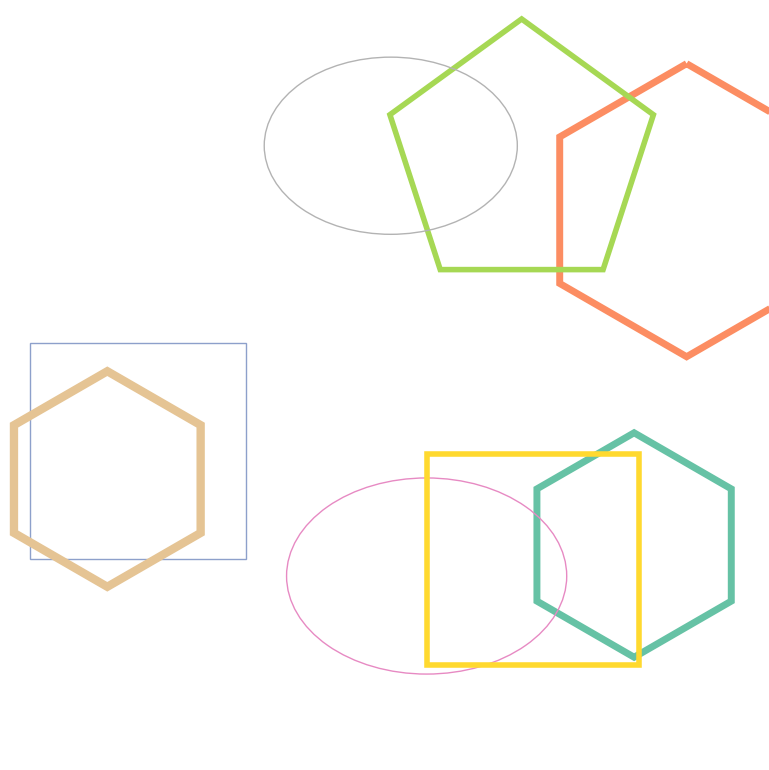[{"shape": "hexagon", "thickness": 2.5, "radius": 0.73, "center": [0.824, 0.292]}, {"shape": "hexagon", "thickness": 2.5, "radius": 0.95, "center": [0.892, 0.727]}, {"shape": "square", "thickness": 0.5, "radius": 0.7, "center": [0.179, 0.414]}, {"shape": "oval", "thickness": 0.5, "radius": 0.91, "center": [0.554, 0.252]}, {"shape": "pentagon", "thickness": 2, "radius": 0.9, "center": [0.677, 0.795]}, {"shape": "square", "thickness": 2, "radius": 0.69, "center": [0.692, 0.273]}, {"shape": "hexagon", "thickness": 3, "radius": 0.7, "center": [0.139, 0.378]}, {"shape": "oval", "thickness": 0.5, "radius": 0.82, "center": [0.507, 0.811]}]